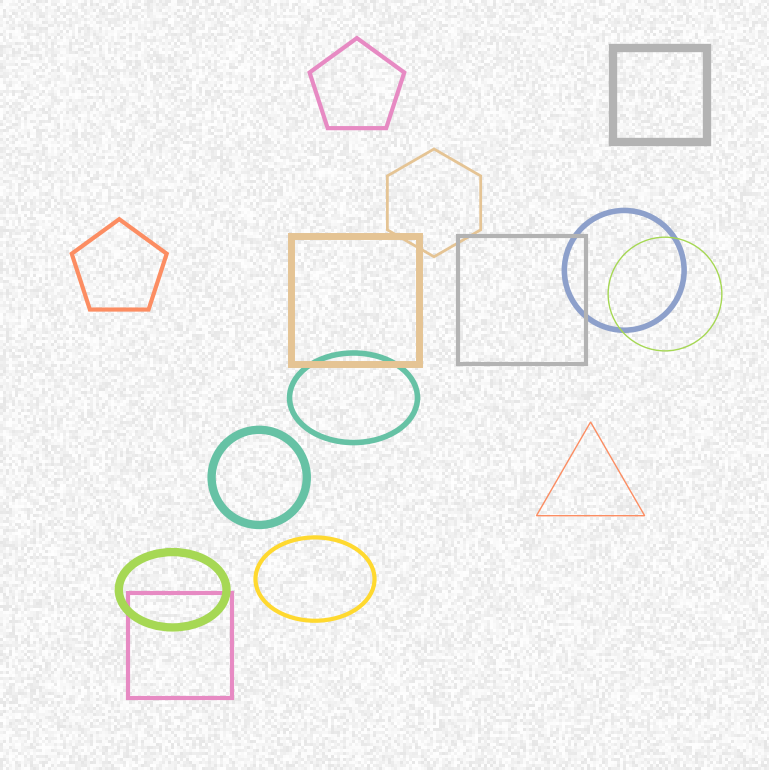[{"shape": "circle", "thickness": 3, "radius": 0.31, "center": [0.337, 0.38]}, {"shape": "oval", "thickness": 2, "radius": 0.42, "center": [0.459, 0.483]}, {"shape": "pentagon", "thickness": 1.5, "radius": 0.32, "center": [0.155, 0.65]}, {"shape": "triangle", "thickness": 0.5, "radius": 0.41, "center": [0.767, 0.371]}, {"shape": "circle", "thickness": 2, "radius": 0.39, "center": [0.811, 0.649]}, {"shape": "square", "thickness": 1.5, "radius": 0.34, "center": [0.234, 0.162]}, {"shape": "pentagon", "thickness": 1.5, "radius": 0.32, "center": [0.464, 0.886]}, {"shape": "oval", "thickness": 3, "radius": 0.35, "center": [0.224, 0.234]}, {"shape": "circle", "thickness": 0.5, "radius": 0.37, "center": [0.864, 0.618]}, {"shape": "oval", "thickness": 1.5, "radius": 0.39, "center": [0.409, 0.248]}, {"shape": "square", "thickness": 2.5, "radius": 0.42, "center": [0.461, 0.61]}, {"shape": "hexagon", "thickness": 1, "radius": 0.35, "center": [0.564, 0.737]}, {"shape": "square", "thickness": 1.5, "radius": 0.42, "center": [0.677, 0.61]}, {"shape": "square", "thickness": 3, "radius": 0.31, "center": [0.858, 0.877]}]